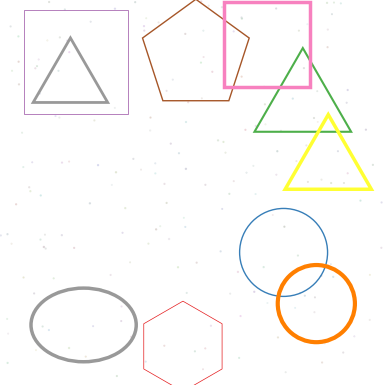[{"shape": "hexagon", "thickness": 0.5, "radius": 0.59, "center": [0.475, 0.1]}, {"shape": "circle", "thickness": 1, "radius": 0.57, "center": [0.737, 0.344]}, {"shape": "triangle", "thickness": 1.5, "radius": 0.72, "center": [0.787, 0.73]}, {"shape": "square", "thickness": 0.5, "radius": 0.68, "center": [0.197, 0.839]}, {"shape": "circle", "thickness": 3, "radius": 0.5, "center": [0.822, 0.211]}, {"shape": "triangle", "thickness": 2.5, "radius": 0.65, "center": [0.853, 0.573]}, {"shape": "pentagon", "thickness": 1, "radius": 0.73, "center": [0.509, 0.856]}, {"shape": "square", "thickness": 2.5, "radius": 0.56, "center": [0.694, 0.884]}, {"shape": "triangle", "thickness": 2, "radius": 0.56, "center": [0.183, 0.79]}, {"shape": "oval", "thickness": 2.5, "radius": 0.68, "center": [0.217, 0.156]}]